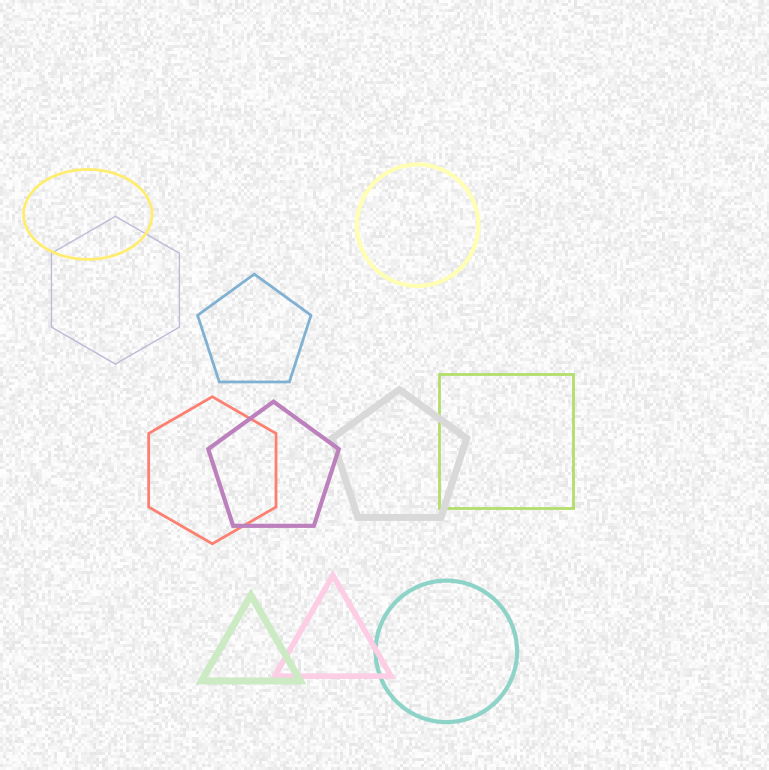[{"shape": "circle", "thickness": 1.5, "radius": 0.46, "center": [0.58, 0.154]}, {"shape": "circle", "thickness": 1.5, "radius": 0.39, "center": [0.542, 0.707]}, {"shape": "hexagon", "thickness": 0.5, "radius": 0.48, "center": [0.15, 0.623]}, {"shape": "hexagon", "thickness": 1, "radius": 0.48, "center": [0.276, 0.389]}, {"shape": "pentagon", "thickness": 1, "radius": 0.39, "center": [0.33, 0.567]}, {"shape": "square", "thickness": 1, "radius": 0.43, "center": [0.657, 0.427]}, {"shape": "triangle", "thickness": 2, "radius": 0.44, "center": [0.432, 0.166]}, {"shape": "pentagon", "thickness": 2.5, "radius": 0.46, "center": [0.519, 0.402]}, {"shape": "pentagon", "thickness": 1.5, "radius": 0.45, "center": [0.355, 0.389]}, {"shape": "triangle", "thickness": 2.5, "radius": 0.37, "center": [0.326, 0.153]}, {"shape": "oval", "thickness": 1, "radius": 0.42, "center": [0.114, 0.722]}]